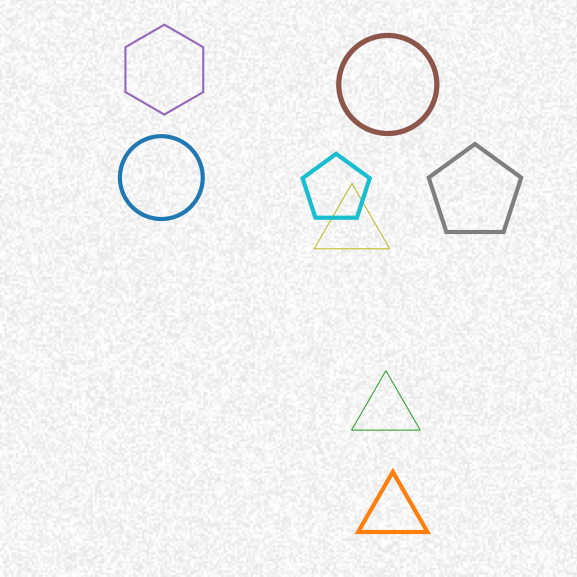[{"shape": "circle", "thickness": 2, "radius": 0.36, "center": [0.279, 0.692]}, {"shape": "triangle", "thickness": 2, "radius": 0.35, "center": [0.68, 0.113]}, {"shape": "triangle", "thickness": 0.5, "radius": 0.34, "center": [0.668, 0.289]}, {"shape": "hexagon", "thickness": 1, "radius": 0.39, "center": [0.285, 0.879]}, {"shape": "circle", "thickness": 2.5, "radius": 0.42, "center": [0.672, 0.853]}, {"shape": "pentagon", "thickness": 2, "radius": 0.42, "center": [0.822, 0.666]}, {"shape": "triangle", "thickness": 0.5, "radius": 0.38, "center": [0.609, 0.606]}, {"shape": "pentagon", "thickness": 2, "radius": 0.31, "center": [0.582, 0.672]}]